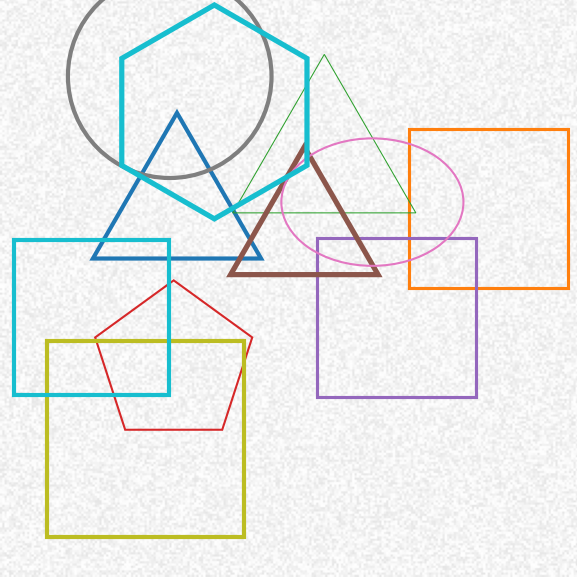[{"shape": "triangle", "thickness": 2, "radius": 0.84, "center": [0.306, 0.636]}, {"shape": "square", "thickness": 1.5, "radius": 0.69, "center": [0.846, 0.638]}, {"shape": "triangle", "thickness": 0.5, "radius": 0.91, "center": [0.562, 0.722]}, {"shape": "pentagon", "thickness": 1, "radius": 0.71, "center": [0.301, 0.371]}, {"shape": "square", "thickness": 1.5, "radius": 0.69, "center": [0.687, 0.45]}, {"shape": "triangle", "thickness": 2.5, "radius": 0.74, "center": [0.527, 0.597]}, {"shape": "oval", "thickness": 1, "radius": 0.79, "center": [0.645, 0.649]}, {"shape": "circle", "thickness": 2, "radius": 0.88, "center": [0.294, 0.867]}, {"shape": "square", "thickness": 2, "radius": 0.85, "center": [0.252, 0.239]}, {"shape": "square", "thickness": 2, "radius": 0.67, "center": [0.159, 0.449]}, {"shape": "hexagon", "thickness": 2.5, "radius": 0.93, "center": [0.371, 0.805]}]